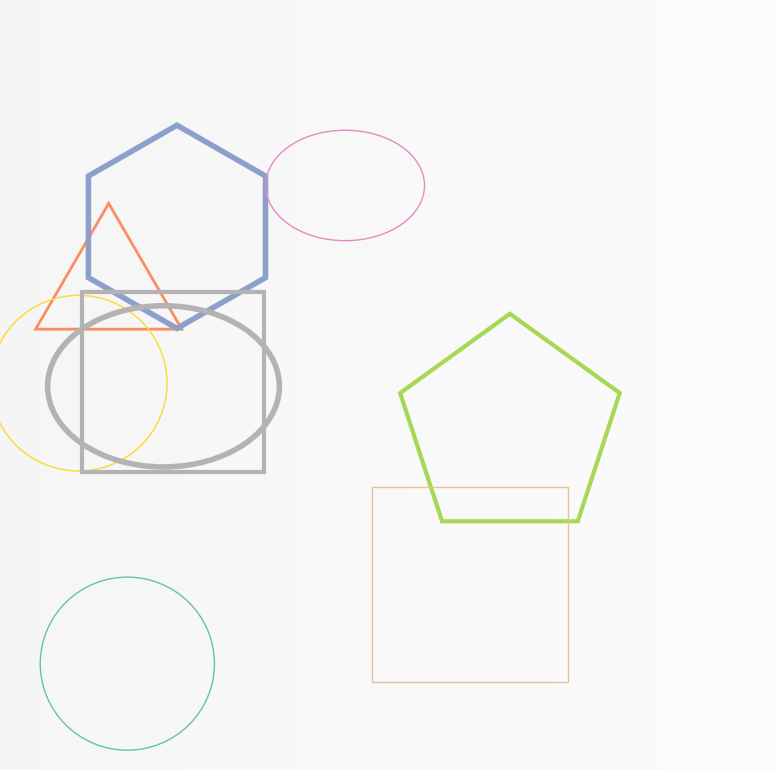[{"shape": "circle", "thickness": 0.5, "radius": 0.56, "center": [0.164, 0.138]}, {"shape": "triangle", "thickness": 1, "radius": 0.54, "center": [0.14, 0.627]}, {"shape": "hexagon", "thickness": 2, "radius": 0.66, "center": [0.228, 0.705]}, {"shape": "oval", "thickness": 0.5, "radius": 0.51, "center": [0.445, 0.759]}, {"shape": "pentagon", "thickness": 1.5, "radius": 0.74, "center": [0.658, 0.444]}, {"shape": "circle", "thickness": 0.5, "radius": 0.57, "center": [0.101, 0.502]}, {"shape": "square", "thickness": 0.5, "radius": 0.63, "center": [0.607, 0.241]}, {"shape": "square", "thickness": 1.5, "radius": 0.59, "center": [0.223, 0.504]}, {"shape": "oval", "thickness": 2, "radius": 0.75, "center": [0.211, 0.498]}]